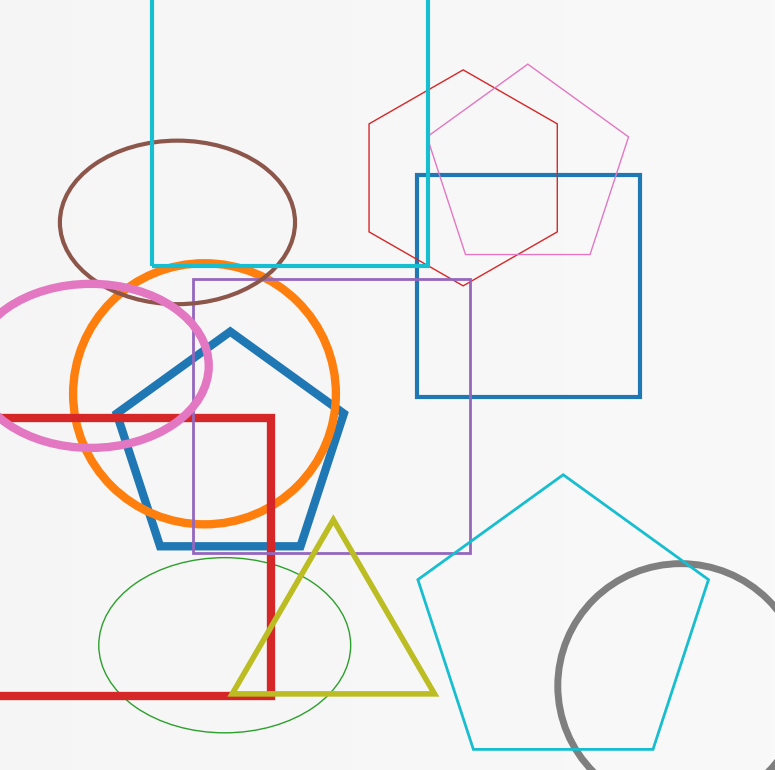[{"shape": "square", "thickness": 1.5, "radius": 0.72, "center": [0.682, 0.629]}, {"shape": "pentagon", "thickness": 3, "radius": 0.77, "center": [0.297, 0.415]}, {"shape": "circle", "thickness": 3, "radius": 0.85, "center": [0.264, 0.489]}, {"shape": "oval", "thickness": 0.5, "radius": 0.81, "center": [0.29, 0.162]}, {"shape": "square", "thickness": 3, "radius": 0.9, "center": [0.169, 0.276]}, {"shape": "hexagon", "thickness": 0.5, "radius": 0.7, "center": [0.598, 0.769]}, {"shape": "square", "thickness": 1, "radius": 0.89, "center": [0.428, 0.46]}, {"shape": "oval", "thickness": 1.5, "radius": 0.76, "center": [0.229, 0.711]}, {"shape": "pentagon", "thickness": 0.5, "radius": 0.68, "center": [0.681, 0.78]}, {"shape": "oval", "thickness": 3, "radius": 0.76, "center": [0.117, 0.525]}, {"shape": "circle", "thickness": 2.5, "radius": 0.79, "center": [0.878, 0.109]}, {"shape": "triangle", "thickness": 2, "radius": 0.75, "center": [0.43, 0.174]}, {"shape": "square", "thickness": 1.5, "radius": 0.89, "center": [0.374, 0.833]}, {"shape": "pentagon", "thickness": 1, "radius": 0.99, "center": [0.727, 0.186]}]